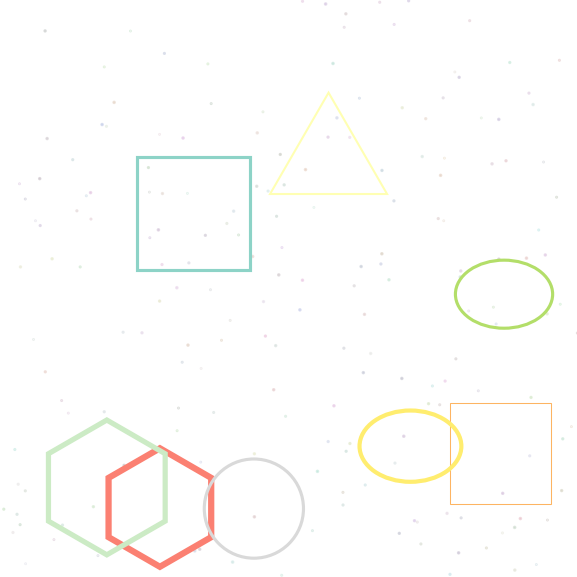[{"shape": "square", "thickness": 1.5, "radius": 0.49, "center": [0.335, 0.63]}, {"shape": "triangle", "thickness": 1, "radius": 0.59, "center": [0.569, 0.722]}, {"shape": "hexagon", "thickness": 3, "radius": 0.51, "center": [0.277, 0.12]}, {"shape": "square", "thickness": 0.5, "radius": 0.44, "center": [0.867, 0.214]}, {"shape": "oval", "thickness": 1.5, "radius": 0.42, "center": [0.873, 0.49]}, {"shape": "circle", "thickness": 1.5, "radius": 0.43, "center": [0.44, 0.118]}, {"shape": "hexagon", "thickness": 2.5, "radius": 0.58, "center": [0.185, 0.155]}, {"shape": "oval", "thickness": 2, "radius": 0.44, "center": [0.711, 0.227]}]